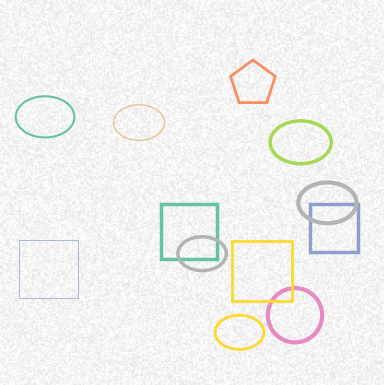[{"shape": "square", "thickness": 2.5, "radius": 0.36, "center": [0.491, 0.399]}, {"shape": "oval", "thickness": 1.5, "radius": 0.38, "center": [0.117, 0.696]}, {"shape": "pentagon", "thickness": 2, "radius": 0.31, "center": [0.657, 0.783]}, {"shape": "square", "thickness": 0.5, "radius": 0.38, "center": [0.126, 0.301]}, {"shape": "square", "thickness": 2.5, "radius": 0.31, "center": [0.868, 0.407]}, {"shape": "circle", "thickness": 3, "radius": 0.35, "center": [0.766, 0.181]}, {"shape": "oval", "thickness": 2.5, "radius": 0.4, "center": [0.781, 0.63]}, {"shape": "square", "thickness": 2, "radius": 0.39, "center": [0.681, 0.297]}, {"shape": "oval", "thickness": 2, "radius": 0.32, "center": [0.622, 0.137]}, {"shape": "oval", "thickness": 1, "radius": 0.33, "center": [0.361, 0.682]}, {"shape": "oval", "thickness": 2.5, "radius": 0.31, "center": [0.525, 0.341]}, {"shape": "oval", "thickness": 3, "radius": 0.38, "center": [0.85, 0.473]}]